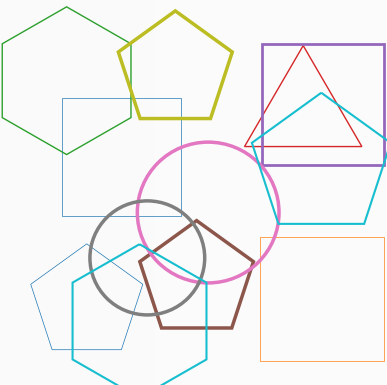[{"shape": "square", "thickness": 0.5, "radius": 0.77, "center": [0.313, 0.593]}, {"shape": "pentagon", "thickness": 0.5, "radius": 0.76, "center": [0.224, 0.215]}, {"shape": "square", "thickness": 0.5, "radius": 0.8, "center": [0.83, 0.223]}, {"shape": "hexagon", "thickness": 1, "radius": 0.96, "center": [0.172, 0.79]}, {"shape": "triangle", "thickness": 1, "radius": 0.87, "center": [0.782, 0.707]}, {"shape": "square", "thickness": 2, "radius": 0.79, "center": [0.833, 0.729]}, {"shape": "pentagon", "thickness": 2.5, "radius": 0.77, "center": [0.507, 0.273]}, {"shape": "circle", "thickness": 2.5, "radius": 0.91, "center": [0.537, 0.448]}, {"shape": "circle", "thickness": 2.5, "radius": 0.74, "center": [0.38, 0.33]}, {"shape": "pentagon", "thickness": 2.5, "radius": 0.77, "center": [0.452, 0.817]}, {"shape": "pentagon", "thickness": 1.5, "radius": 0.94, "center": [0.829, 0.571]}, {"shape": "hexagon", "thickness": 1.5, "radius": 1.0, "center": [0.36, 0.166]}]